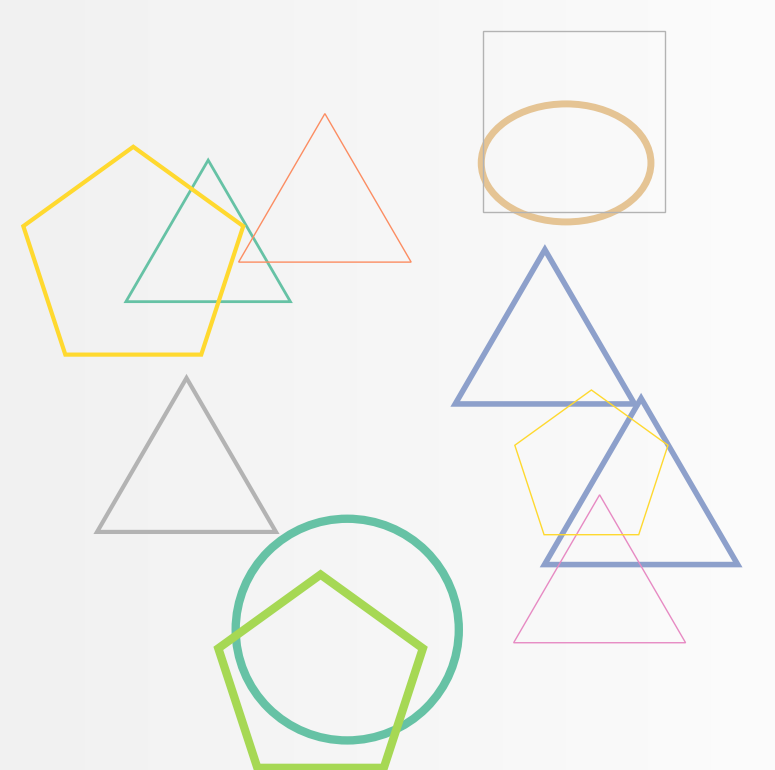[{"shape": "circle", "thickness": 3, "radius": 0.72, "center": [0.448, 0.182]}, {"shape": "triangle", "thickness": 1, "radius": 0.61, "center": [0.269, 0.67]}, {"shape": "triangle", "thickness": 0.5, "radius": 0.64, "center": [0.419, 0.724]}, {"shape": "triangle", "thickness": 2, "radius": 0.72, "center": [0.827, 0.339]}, {"shape": "triangle", "thickness": 2, "radius": 0.67, "center": [0.703, 0.542]}, {"shape": "triangle", "thickness": 0.5, "radius": 0.64, "center": [0.774, 0.229]}, {"shape": "pentagon", "thickness": 3, "radius": 0.69, "center": [0.414, 0.115]}, {"shape": "pentagon", "thickness": 1.5, "radius": 0.75, "center": [0.172, 0.66]}, {"shape": "pentagon", "thickness": 0.5, "radius": 0.52, "center": [0.763, 0.39]}, {"shape": "oval", "thickness": 2.5, "radius": 0.55, "center": [0.73, 0.788]}, {"shape": "square", "thickness": 0.5, "radius": 0.59, "center": [0.741, 0.842]}, {"shape": "triangle", "thickness": 1.5, "radius": 0.67, "center": [0.241, 0.376]}]